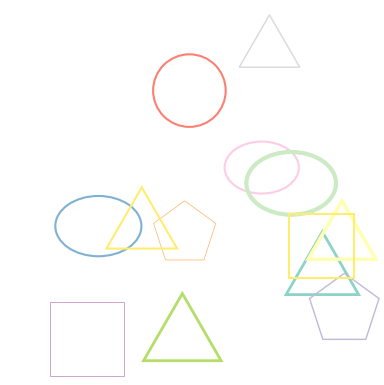[{"shape": "triangle", "thickness": 2, "radius": 0.54, "center": [0.837, 0.289]}, {"shape": "triangle", "thickness": 2.5, "radius": 0.51, "center": [0.888, 0.377]}, {"shape": "pentagon", "thickness": 1, "radius": 0.47, "center": [0.894, 0.195]}, {"shape": "circle", "thickness": 1.5, "radius": 0.47, "center": [0.492, 0.765]}, {"shape": "oval", "thickness": 1.5, "radius": 0.56, "center": [0.256, 0.413]}, {"shape": "pentagon", "thickness": 0.5, "radius": 0.42, "center": [0.48, 0.393]}, {"shape": "triangle", "thickness": 2, "radius": 0.58, "center": [0.474, 0.121]}, {"shape": "oval", "thickness": 1.5, "radius": 0.48, "center": [0.68, 0.565]}, {"shape": "triangle", "thickness": 1, "radius": 0.45, "center": [0.7, 0.871]}, {"shape": "square", "thickness": 0.5, "radius": 0.48, "center": [0.226, 0.12]}, {"shape": "oval", "thickness": 3, "radius": 0.58, "center": [0.756, 0.524]}, {"shape": "square", "thickness": 1.5, "radius": 0.42, "center": [0.835, 0.362]}, {"shape": "triangle", "thickness": 1.5, "radius": 0.53, "center": [0.368, 0.407]}]